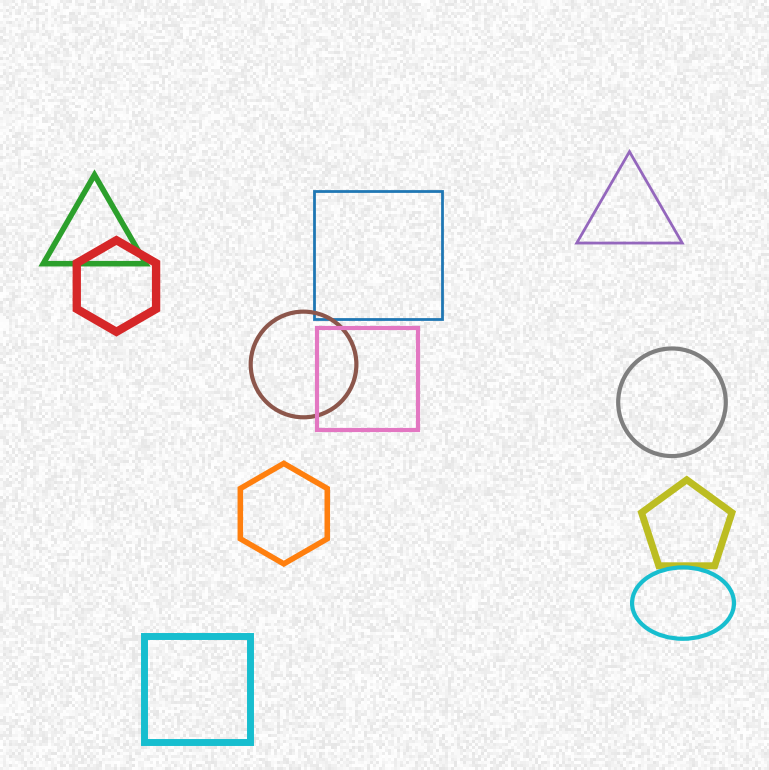[{"shape": "square", "thickness": 1, "radius": 0.41, "center": [0.491, 0.669]}, {"shape": "hexagon", "thickness": 2, "radius": 0.33, "center": [0.369, 0.333]}, {"shape": "triangle", "thickness": 2, "radius": 0.38, "center": [0.123, 0.696]}, {"shape": "hexagon", "thickness": 3, "radius": 0.3, "center": [0.151, 0.629]}, {"shape": "triangle", "thickness": 1, "radius": 0.4, "center": [0.818, 0.724]}, {"shape": "circle", "thickness": 1.5, "radius": 0.34, "center": [0.394, 0.527]}, {"shape": "square", "thickness": 1.5, "radius": 0.33, "center": [0.477, 0.508]}, {"shape": "circle", "thickness": 1.5, "radius": 0.35, "center": [0.873, 0.478]}, {"shape": "pentagon", "thickness": 2.5, "radius": 0.31, "center": [0.892, 0.315]}, {"shape": "square", "thickness": 2.5, "radius": 0.34, "center": [0.256, 0.105]}, {"shape": "oval", "thickness": 1.5, "radius": 0.33, "center": [0.887, 0.217]}]